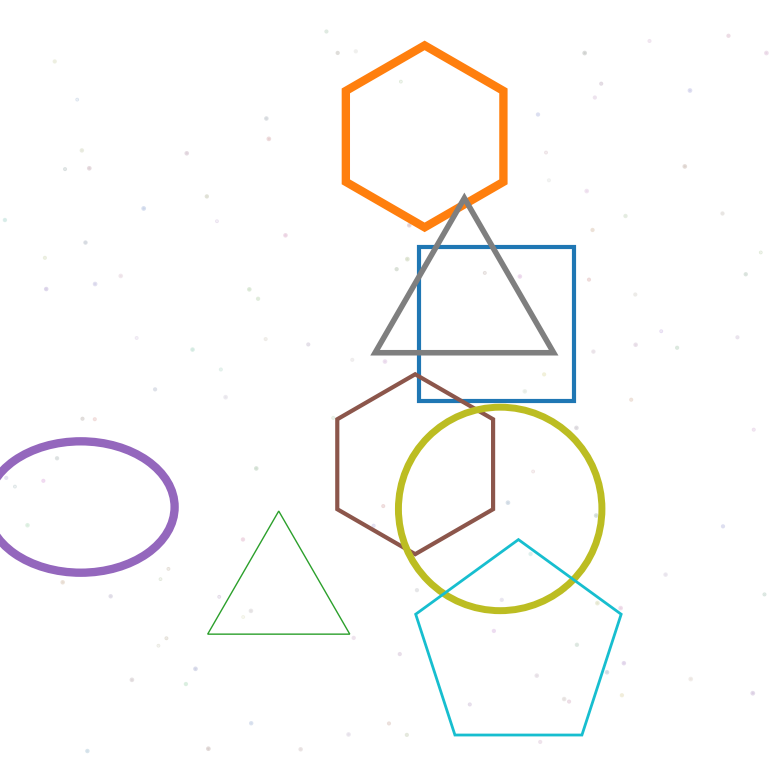[{"shape": "square", "thickness": 1.5, "radius": 0.5, "center": [0.645, 0.579]}, {"shape": "hexagon", "thickness": 3, "radius": 0.59, "center": [0.551, 0.823]}, {"shape": "triangle", "thickness": 0.5, "radius": 0.53, "center": [0.362, 0.23]}, {"shape": "oval", "thickness": 3, "radius": 0.61, "center": [0.105, 0.342]}, {"shape": "hexagon", "thickness": 1.5, "radius": 0.58, "center": [0.539, 0.397]}, {"shape": "triangle", "thickness": 2, "radius": 0.67, "center": [0.603, 0.609]}, {"shape": "circle", "thickness": 2.5, "radius": 0.66, "center": [0.65, 0.339]}, {"shape": "pentagon", "thickness": 1, "radius": 0.7, "center": [0.673, 0.159]}]